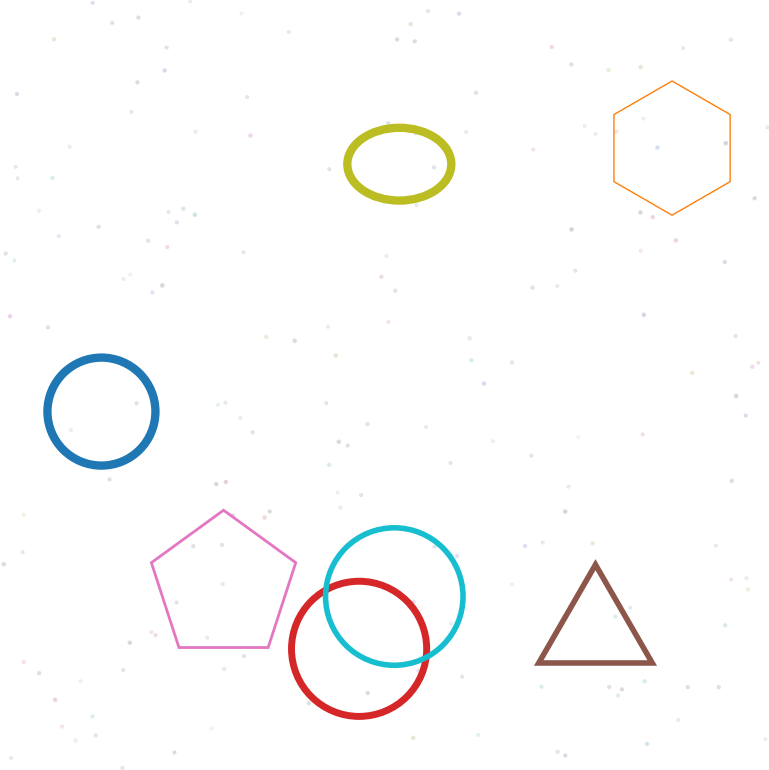[{"shape": "circle", "thickness": 3, "radius": 0.35, "center": [0.132, 0.465]}, {"shape": "hexagon", "thickness": 0.5, "radius": 0.44, "center": [0.873, 0.808]}, {"shape": "circle", "thickness": 2.5, "radius": 0.44, "center": [0.466, 0.157]}, {"shape": "triangle", "thickness": 2, "radius": 0.43, "center": [0.773, 0.182]}, {"shape": "pentagon", "thickness": 1, "radius": 0.49, "center": [0.29, 0.239]}, {"shape": "oval", "thickness": 3, "radius": 0.34, "center": [0.519, 0.787]}, {"shape": "circle", "thickness": 2, "radius": 0.45, "center": [0.512, 0.225]}]